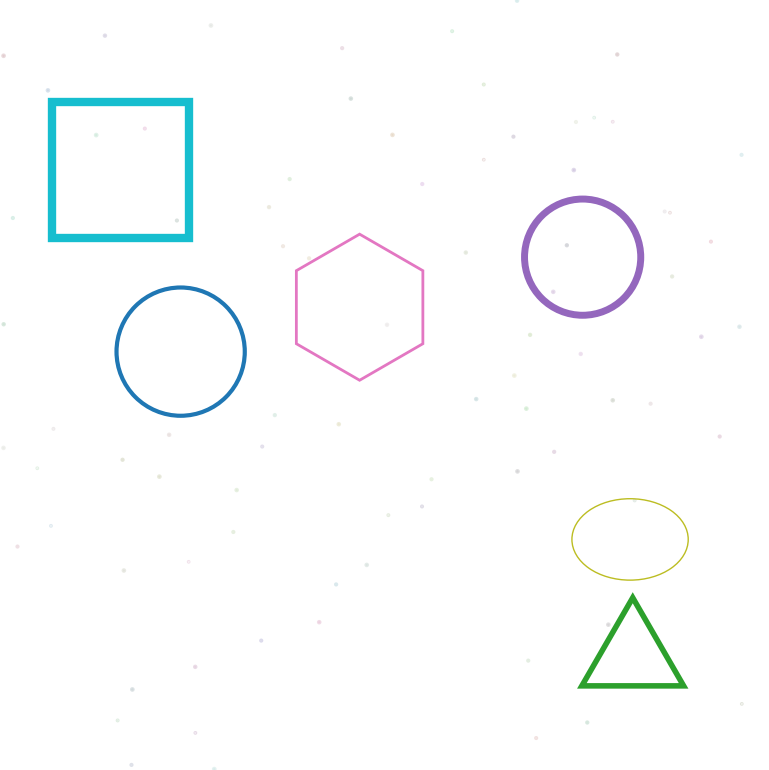[{"shape": "circle", "thickness": 1.5, "radius": 0.42, "center": [0.235, 0.543]}, {"shape": "triangle", "thickness": 2, "radius": 0.38, "center": [0.822, 0.147]}, {"shape": "circle", "thickness": 2.5, "radius": 0.38, "center": [0.757, 0.666]}, {"shape": "hexagon", "thickness": 1, "radius": 0.47, "center": [0.467, 0.601]}, {"shape": "oval", "thickness": 0.5, "radius": 0.38, "center": [0.818, 0.299]}, {"shape": "square", "thickness": 3, "radius": 0.44, "center": [0.156, 0.779]}]